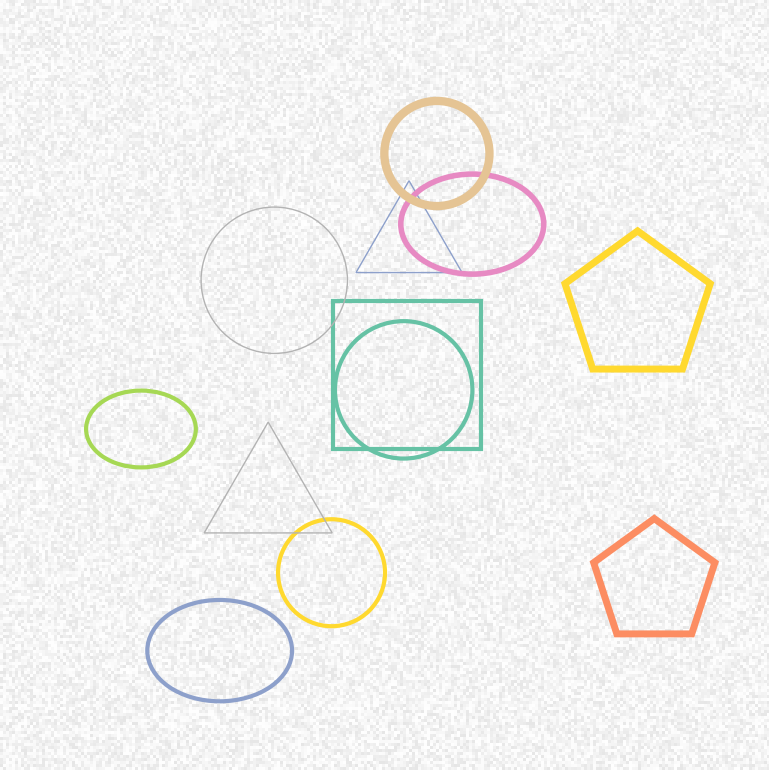[{"shape": "square", "thickness": 1.5, "radius": 0.48, "center": [0.529, 0.513]}, {"shape": "circle", "thickness": 1.5, "radius": 0.45, "center": [0.524, 0.494]}, {"shape": "pentagon", "thickness": 2.5, "radius": 0.41, "center": [0.85, 0.244]}, {"shape": "triangle", "thickness": 0.5, "radius": 0.4, "center": [0.531, 0.686]}, {"shape": "oval", "thickness": 1.5, "radius": 0.47, "center": [0.285, 0.155]}, {"shape": "oval", "thickness": 2, "radius": 0.46, "center": [0.613, 0.709]}, {"shape": "oval", "thickness": 1.5, "radius": 0.36, "center": [0.183, 0.443]}, {"shape": "pentagon", "thickness": 2.5, "radius": 0.5, "center": [0.828, 0.601]}, {"shape": "circle", "thickness": 1.5, "radius": 0.35, "center": [0.431, 0.256]}, {"shape": "circle", "thickness": 3, "radius": 0.34, "center": [0.567, 0.801]}, {"shape": "circle", "thickness": 0.5, "radius": 0.48, "center": [0.356, 0.636]}, {"shape": "triangle", "thickness": 0.5, "radius": 0.48, "center": [0.348, 0.356]}]